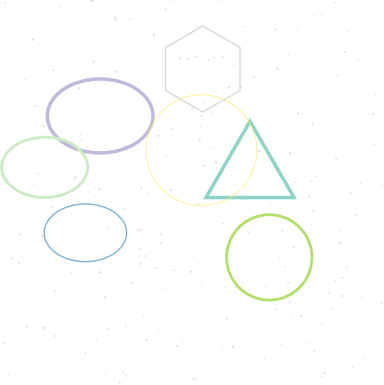[{"shape": "triangle", "thickness": 2.5, "radius": 0.66, "center": [0.649, 0.553]}, {"shape": "oval", "thickness": 2.5, "radius": 0.69, "center": [0.26, 0.699]}, {"shape": "oval", "thickness": 1, "radius": 0.54, "center": [0.222, 0.395]}, {"shape": "circle", "thickness": 2, "radius": 0.55, "center": [0.699, 0.331]}, {"shape": "hexagon", "thickness": 1, "radius": 0.56, "center": [0.527, 0.821]}, {"shape": "oval", "thickness": 2, "radius": 0.56, "center": [0.116, 0.565]}, {"shape": "circle", "thickness": 0.5, "radius": 0.72, "center": [0.523, 0.61]}]